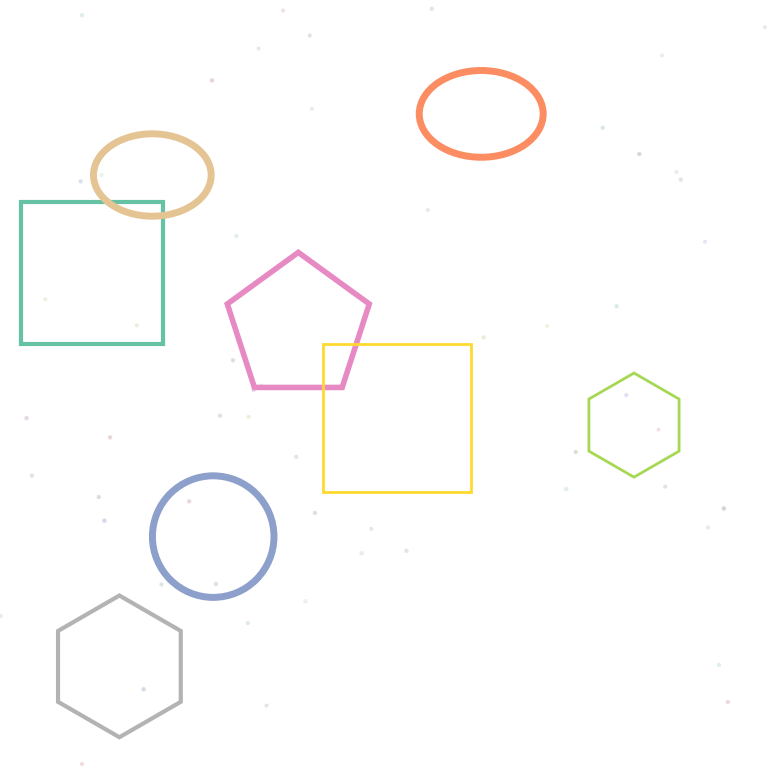[{"shape": "square", "thickness": 1.5, "radius": 0.46, "center": [0.119, 0.646]}, {"shape": "oval", "thickness": 2.5, "radius": 0.4, "center": [0.625, 0.852]}, {"shape": "circle", "thickness": 2.5, "radius": 0.39, "center": [0.277, 0.303]}, {"shape": "pentagon", "thickness": 2, "radius": 0.48, "center": [0.387, 0.575]}, {"shape": "hexagon", "thickness": 1, "radius": 0.34, "center": [0.823, 0.448]}, {"shape": "square", "thickness": 1, "radius": 0.48, "center": [0.515, 0.457]}, {"shape": "oval", "thickness": 2.5, "radius": 0.38, "center": [0.198, 0.773]}, {"shape": "hexagon", "thickness": 1.5, "radius": 0.46, "center": [0.155, 0.135]}]